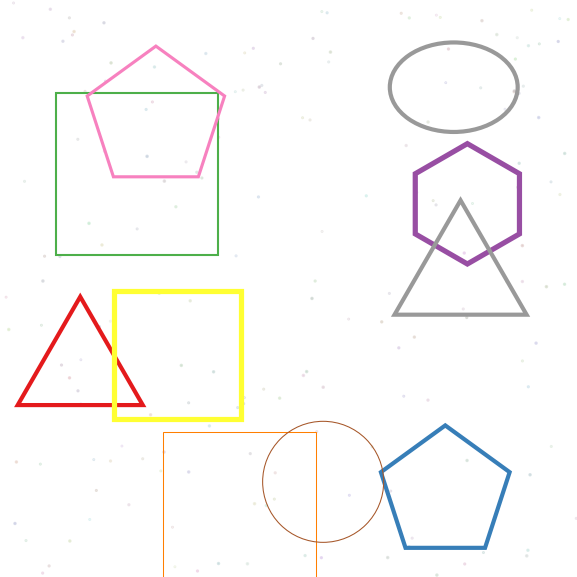[{"shape": "triangle", "thickness": 2, "radius": 0.63, "center": [0.139, 0.36]}, {"shape": "pentagon", "thickness": 2, "radius": 0.59, "center": [0.771, 0.145]}, {"shape": "square", "thickness": 1, "radius": 0.7, "center": [0.236, 0.698]}, {"shape": "hexagon", "thickness": 2.5, "radius": 0.52, "center": [0.809, 0.646]}, {"shape": "square", "thickness": 0.5, "radius": 0.66, "center": [0.414, 0.119]}, {"shape": "square", "thickness": 2.5, "radius": 0.55, "center": [0.307, 0.384]}, {"shape": "circle", "thickness": 0.5, "radius": 0.52, "center": [0.56, 0.165]}, {"shape": "pentagon", "thickness": 1.5, "radius": 0.63, "center": [0.27, 0.794]}, {"shape": "oval", "thickness": 2, "radius": 0.55, "center": [0.786, 0.848]}, {"shape": "triangle", "thickness": 2, "radius": 0.66, "center": [0.798, 0.52]}]